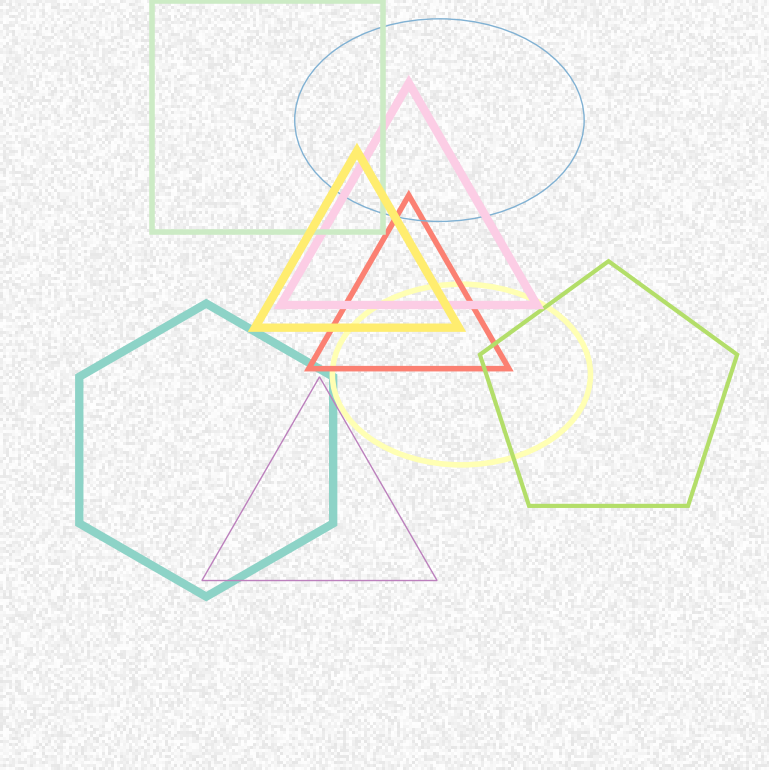[{"shape": "hexagon", "thickness": 3, "radius": 0.95, "center": [0.268, 0.415]}, {"shape": "oval", "thickness": 2, "radius": 0.84, "center": [0.599, 0.514]}, {"shape": "triangle", "thickness": 2, "radius": 0.75, "center": [0.531, 0.596]}, {"shape": "oval", "thickness": 0.5, "radius": 0.94, "center": [0.571, 0.844]}, {"shape": "pentagon", "thickness": 1.5, "radius": 0.88, "center": [0.79, 0.485]}, {"shape": "triangle", "thickness": 3, "radius": 0.96, "center": [0.531, 0.7]}, {"shape": "triangle", "thickness": 0.5, "radius": 0.88, "center": [0.415, 0.334]}, {"shape": "square", "thickness": 2, "radius": 0.75, "center": [0.348, 0.849]}, {"shape": "triangle", "thickness": 3, "radius": 0.76, "center": [0.464, 0.651]}]